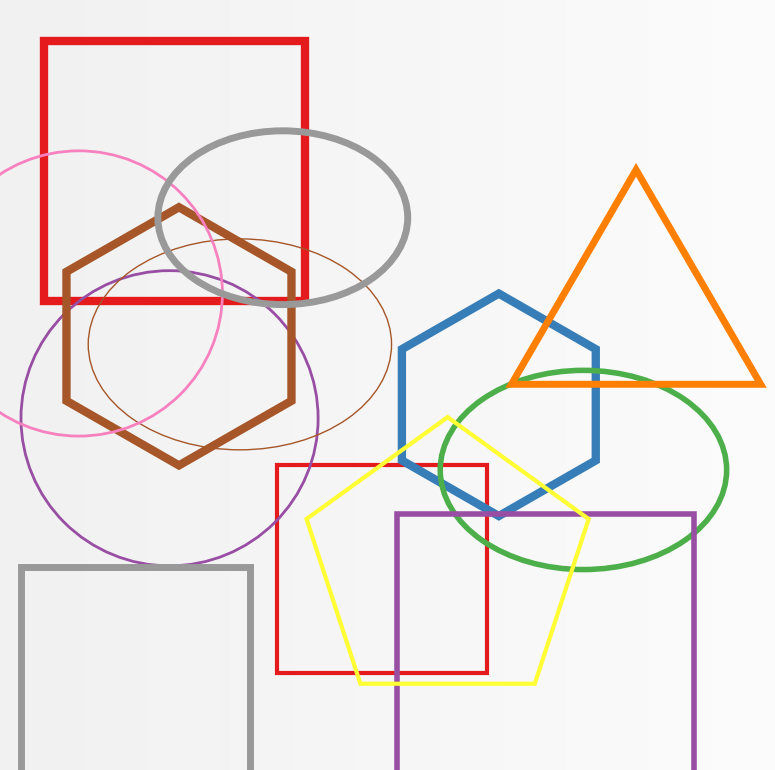[{"shape": "square", "thickness": 1.5, "radius": 0.67, "center": [0.493, 0.261]}, {"shape": "square", "thickness": 3, "radius": 0.84, "center": [0.225, 0.778]}, {"shape": "hexagon", "thickness": 3, "radius": 0.72, "center": [0.644, 0.474]}, {"shape": "oval", "thickness": 2, "radius": 0.92, "center": [0.753, 0.39]}, {"shape": "square", "thickness": 2, "radius": 0.96, "center": [0.704, 0.141]}, {"shape": "circle", "thickness": 1, "radius": 0.96, "center": [0.219, 0.457]}, {"shape": "triangle", "thickness": 2.5, "radius": 0.93, "center": [0.821, 0.594]}, {"shape": "pentagon", "thickness": 1.5, "radius": 0.96, "center": [0.578, 0.267]}, {"shape": "hexagon", "thickness": 3, "radius": 0.84, "center": [0.231, 0.563]}, {"shape": "oval", "thickness": 0.5, "radius": 0.98, "center": [0.31, 0.553]}, {"shape": "circle", "thickness": 1, "radius": 0.93, "center": [0.102, 0.619]}, {"shape": "oval", "thickness": 2.5, "radius": 0.81, "center": [0.365, 0.717]}, {"shape": "square", "thickness": 2.5, "radius": 0.74, "center": [0.175, 0.116]}]